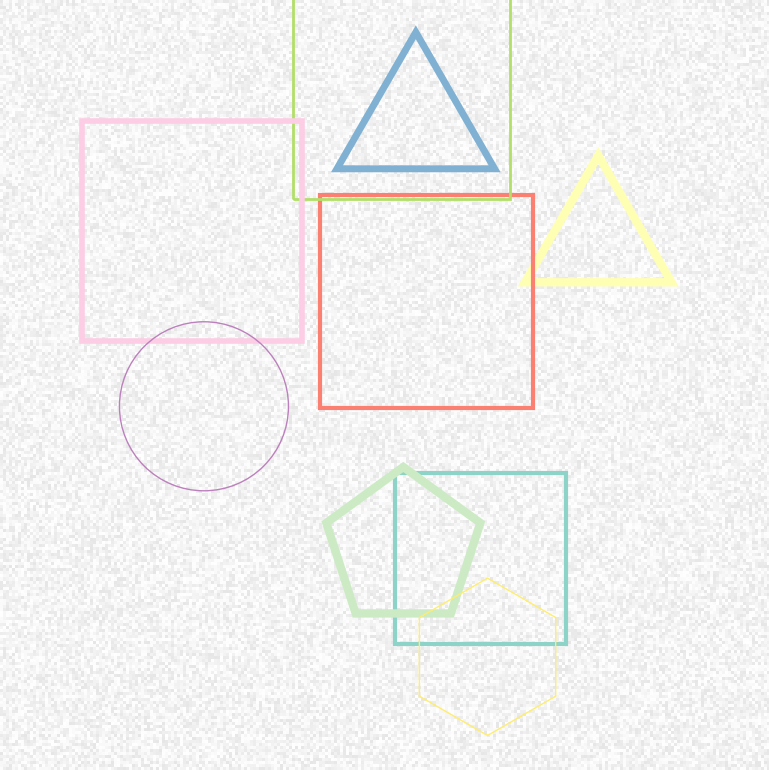[{"shape": "square", "thickness": 1.5, "radius": 0.55, "center": [0.624, 0.275]}, {"shape": "triangle", "thickness": 3, "radius": 0.55, "center": [0.777, 0.688]}, {"shape": "square", "thickness": 1.5, "radius": 0.69, "center": [0.554, 0.608]}, {"shape": "triangle", "thickness": 2.5, "radius": 0.59, "center": [0.54, 0.84]}, {"shape": "square", "thickness": 1, "radius": 0.71, "center": [0.521, 0.883]}, {"shape": "square", "thickness": 2, "radius": 0.72, "center": [0.249, 0.7]}, {"shape": "circle", "thickness": 0.5, "radius": 0.55, "center": [0.265, 0.472]}, {"shape": "pentagon", "thickness": 3, "radius": 0.53, "center": [0.524, 0.288]}, {"shape": "hexagon", "thickness": 0.5, "radius": 0.51, "center": [0.633, 0.147]}]